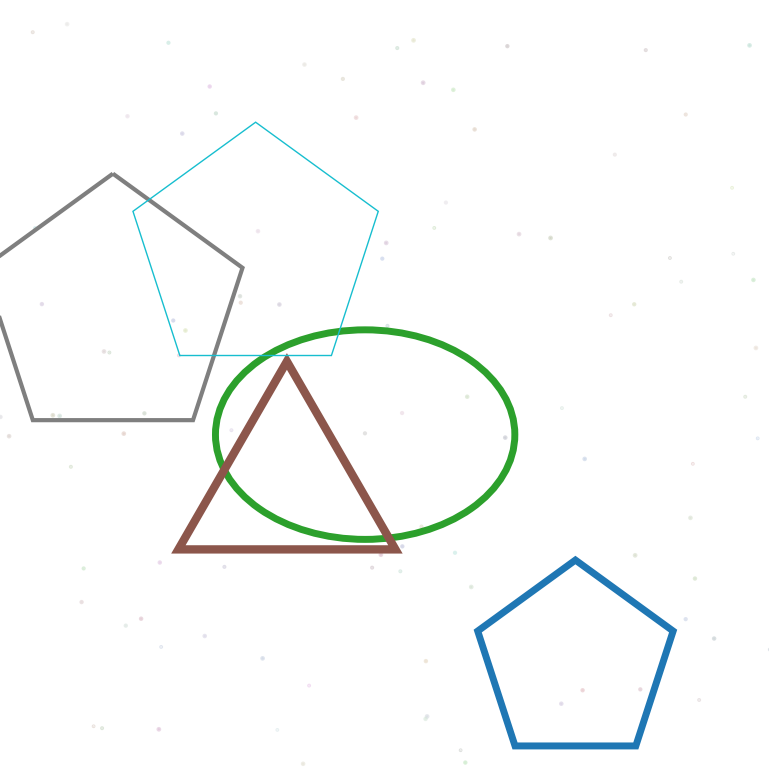[{"shape": "pentagon", "thickness": 2.5, "radius": 0.67, "center": [0.747, 0.139]}, {"shape": "oval", "thickness": 2.5, "radius": 0.97, "center": [0.474, 0.436]}, {"shape": "triangle", "thickness": 3, "radius": 0.81, "center": [0.373, 0.368]}, {"shape": "pentagon", "thickness": 1.5, "radius": 0.88, "center": [0.147, 0.598]}, {"shape": "pentagon", "thickness": 0.5, "radius": 0.84, "center": [0.332, 0.674]}]